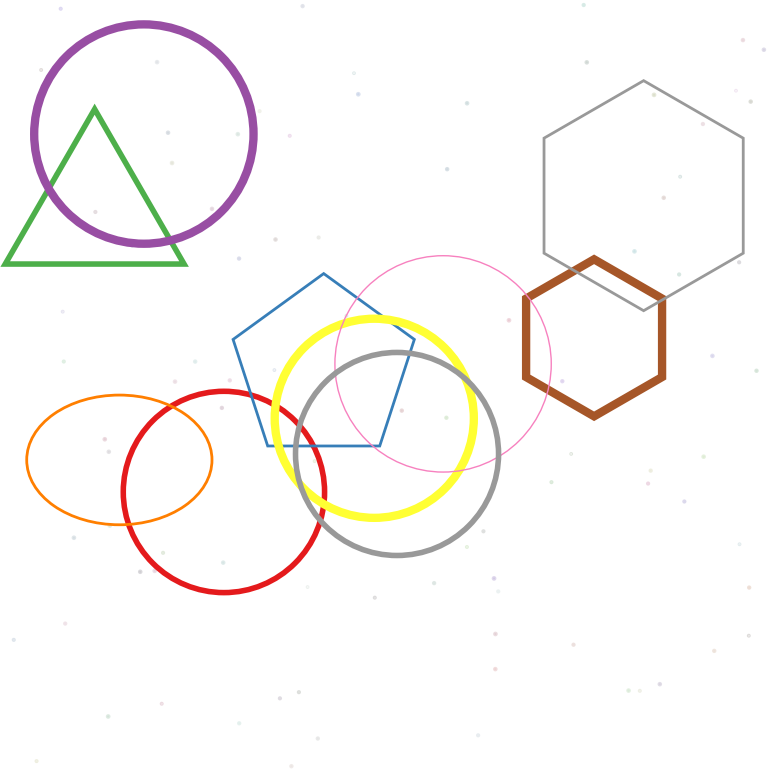[{"shape": "circle", "thickness": 2, "radius": 0.65, "center": [0.291, 0.361]}, {"shape": "pentagon", "thickness": 1, "radius": 0.62, "center": [0.42, 0.521]}, {"shape": "triangle", "thickness": 2, "radius": 0.67, "center": [0.123, 0.724]}, {"shape": "circle", "thickness": 3, "radius": 0.71, "center": [0.187, 0.826]}, {"shape": "oval", "thickness": 1, "radius": 0.6, "center": [0.155, 0.403]}, {"shape": "circle", "thickness": 3, "radius": 0.65, "center": [0.486, 0.457]}, {"shape": "hexagon", "thickness": 3, "radius": 0.51, "center": [0.772, 0.561]}, {"shape": "circle", "thickness": 0.5, "radius": 0.7, "center": [0.575, 0.527]}, {"shape": "circle", "thickness": 2, "radius": 0.66, "center": [0.516, 0.41]}, {"shape": "hexagon", "thickness": 1, "radius": 0.75, "center": [0.836, 0.746]}]